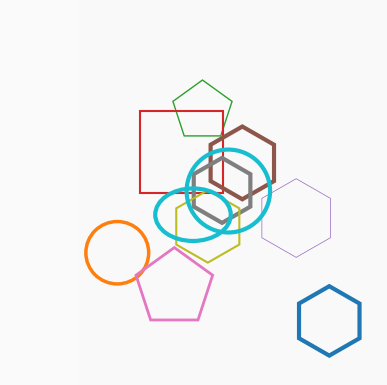[{"shape": "hexagon", "thickness": 3, "radius": 0.45, "center": [0.85, 0.166]}, {"shape": "circle", "thickness": 2.5, "radius": 0.41, "center": [0.303, 0.344]}, {"shape": "pentagon", "thickness": 1, "radius": 0.4, "center": [0.523, 0.712]}, {"shape": "square", "thickness": 1.5, "radius": 0.54, "center": [0.469, 0.605]}, {"shape": "hexagon", "thickness": 0.5, "radius": 0.51, "center": [0.764, 0.434]}, {"shape": "hexagon", "thickness": 3, "radius": 0.47, "center": [0.625, 0.577]}, {"shape": "pentagon", "thickness": 2, "radius": 0.52, "center": [0.45, 0.253]}, {"shape": "hexagon", "thickness": 3, "radius": 0.42, "center": [0.573, 0.505]}, {"shape": "hexagon", "thickness": 1.5, "radius": 0.47, "center": [0.536, 0.412]}, {"shape": "circle", "thickness": 3, "radius": 0.54, "center": [0.589, 0.504]}, {"shape": "oval", "thickness": 3, "radius": 0.49, "center": [0.498, 0.442]}]